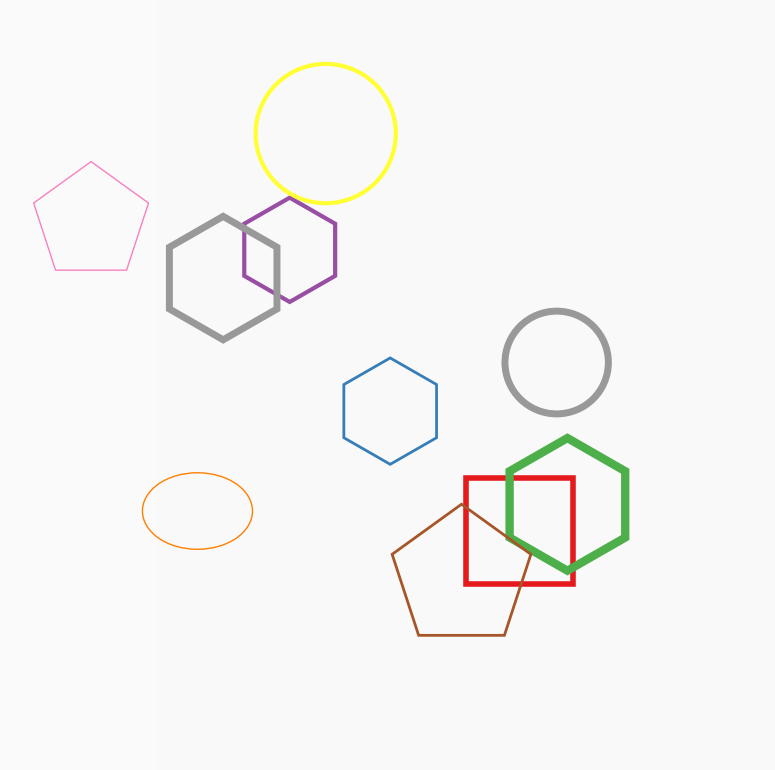[{"shape": "square", "thickness": 2, "radius": 0.34, "center": [0.67, 0.311]}, {"shape": "hexagon", "thickness": 1, "radius": 0.35, "center": [0.503, 0.466]}, {"shape": "hexagon", "thickness": 3, "radius": 0.43, "center": [0.732, 0.345]}, {"shape": "hexagon", "thickness": 1.5, "radius": 0.34, "center": [0.374, 0.676]}, {"shape": "oval", "thickness": 0.5, "radius": 0.36, "center": [0.255, 0.336]}, {"shape": "circle", "thickness": 1.5, "radius": 0.45, "center": [0.42, 0.827]}, {"shape": "pentagon", "thickness": 1, "radius": 0.47, "center": [0.596, 0.251]}, {"shape": "pentagon", "thickness": 0.5, "radius": 0.39, "center": [0.118, 0.712]}, {"shape": "hexagon", "thickness": 2.5, "radius": 0.4, "center": [0.288, 0.639]}, {"shape": "circle", "thickness": 2.5, "radius": 0.33, "center": [0.718, 0.529]}]